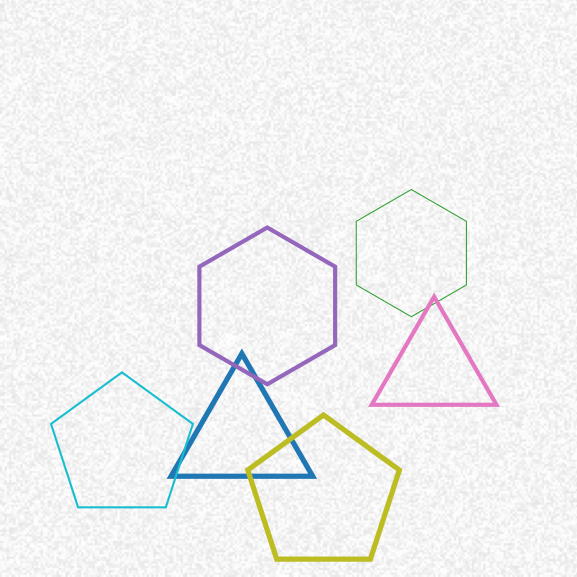[{"shape": "triangle", "thickness": 2.5, "radius": 0.71, "center": [0.419, 0.245]}, {"shape": "hexagon", "thickness": 0.5, "radius": 0.55, "center": [0.712, 0.561]}, {"shape": "hexagon", "thickness": 2, "radius": 0.68, "center": [0.463, 0.469]}, {"shape": "triangle", "thickness": 2, "radius": 0.62, "center": [0.752, 0.361]}, {"shape": "pentagon", "thickness": 2.5, "radius": 0.69, "center": [0.56, 0.143]}, {"shape": "pentagon", "thickness": 1, "radius": 0.65, "center": [0.211, 0.225]}]